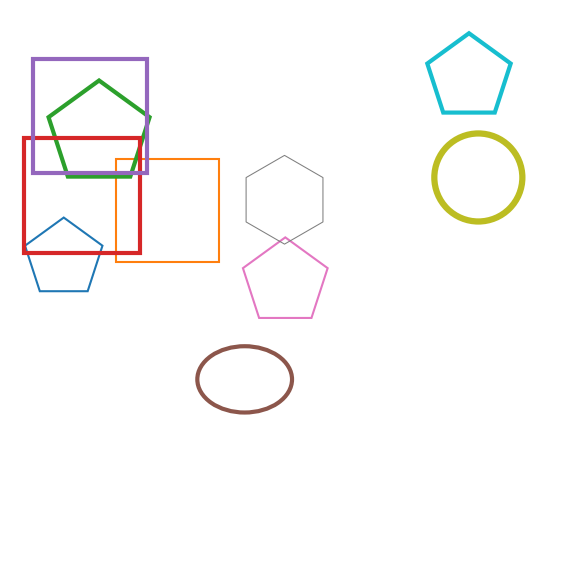[{"shape": "pentagon", "thickness": 1, "radius": 0.35, "center": [0.11, 0.552]}, {"shape": "square", "thickness": 1, "radius": 0.45, "center": [0.29, 0.635]}, {"shape": "pentagon", "thickness": 2, "radius": 0.46, "center": [0.172, 0.768]}, {"shape": "square", "thickness": 2, "radius": 0.5, "center": [0.142, 0.66]}, {"shape": "square", "thickness": 2, "radius": 0.49, "center": [0.156, 0.798]}, {"shape": "oval", "thickness": 2, "radius": 0.41, "center": [0.424, 0.342]}, {"shape": "pentagon", "thickness": 1, "radius": 0.39, "center": [0.494, 0.511]}, {"shape": "hexagon", "thickness": 0.5, "radius": 0.38, "center": [0.493, 0.653]}, {"shape": "circle", "thickness": 3, "radius": 0.38, "center": [0.828, 0.692]}, {"shape": "pentagon", "thickness": 2, "radius": 0.38, "center": [0.812, 0.866]}]